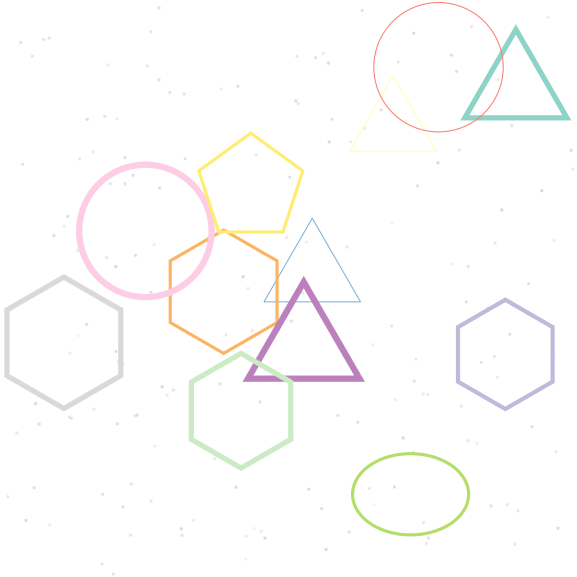[{"shape": "triangle", "thickness": 2.5, "radius": 0.51, "center": [0.893, 0.846]}, {"shape": "triangle", "thickness": 0.5, "radius": 0.43, "center": [0.681, 0.781]}, {"shape": "hexagon", "thickness": 2, "radius": 0.47, "center": [0.875, 0.386]}, {"shape": "circle", "thickness": 0.5, "radius": 0.56, "center": [0.759, 0.883]}, {"shape": "triangle", "thickness": 0.5, "radius": 0.48, "center": [0.541, 0.525]}, {"shape": "hexagon", "thickness": 1.5, "radius": 0.53, "center": [0.387, 0.494]}, {"shape": "oval", "thickness": 1.5, "radius": 0.5, "center": [0.711, 0.143]}, {"shape": "circle", "thickness": 3, "radius": 0.57, "center": [0.252, 0.599]}, {"shape": "hexagon", "thickness": 2.5, "radius": 0.57, "center": [0.111, 0.406]}, {"shape": "triangle", "thickness": 3, "radius": 0.56, "center": [0.526, 0.399]}, {"shape": "hexagon", "thickness": 2.5, "radius": 0.5, "center": [0.417, 0.288]}, {"shape": "pentagon", "thickness": 1.5, "radius": 0.47, "center": [0.434, 0.674]}]